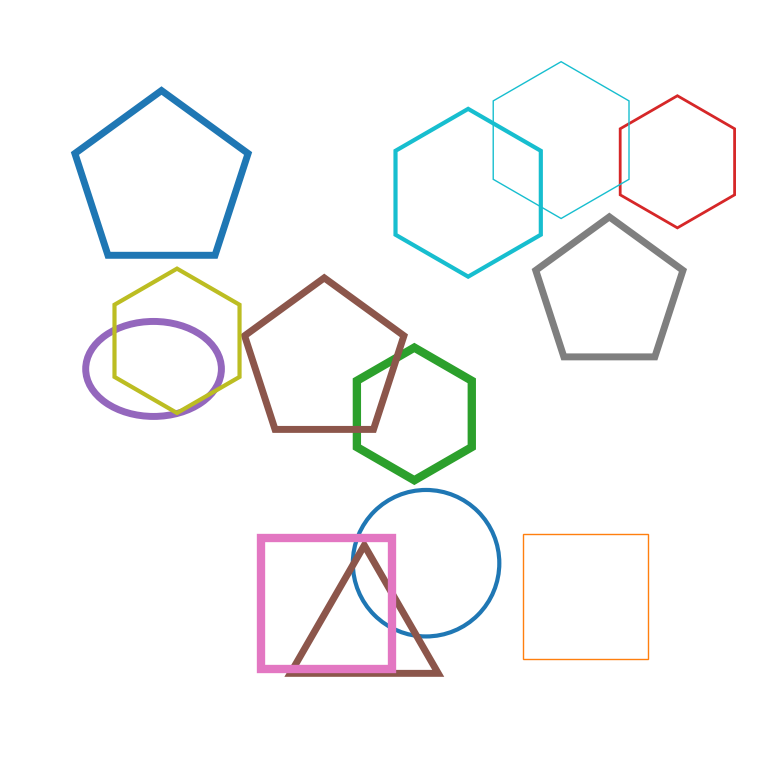[{"shape": "circle", "thickness": 1.5, "radius": 0.48, "center": [0.553, 0.269]}, {"shape": "pentagon", "thickness": 2.5, "radius": 0.59, "center": [0.21, 0.764]}, {"shape": "square", "thickness": 0.5, "radius": 0.41, "center": [0.76, 0.226]}, {"shape": "hexagon", "thickness": 3, "radius": 0.43, "center": [0.538, 0.462]}, {"shape": "hexagon", "thickness": 1, "radius": 0.43, "center": [0.88, 0.79]}, {"shape": "oval", "thickness": 2.5, "radius": 0.44, "center": [0.199, 0.521]}, {"shape": "triangle", "thickness": 2.5, "radius": 0.55, "center": [0.473, 0.181]}, {"shape": "pentagon", "thickness": 2.5, "radius": 0.54, "center": [0.421, 0.53]}, {"shape": "square", "thickness": 3, "radius": 0.42, "center": [0.424, 0.216]}, {"shape": "pentagon", "thickness": 2.5, "radius": 0.5, "center": [0.791, 0.618]}, {"shape": "hexagon", "thickness": 1.5, "radius": 0.47, "center": [0.23, 0.557]}, {"shape": "hexagon", "thickness": 1.5, "radius": 0.54, "center": [0.608, 0.75]}, {"shape": "hexagon", "thickness": 0.5, "radius": 0.51, "center": [0.729, 0.818]}]